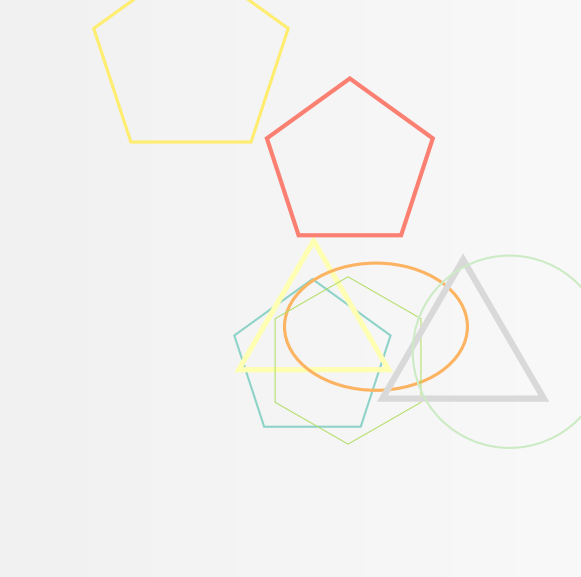[{"shape": "pentagon", "thickness": 1, "radius": 0.71, "center": [0.538, 0.375]}, {"shape": "triangle", "thickness": 2.5, "radius": 0.74, "center": [0.54, 0.433]}, {"shape": "pentagon", "thickness": 2, "radius": 0.75, "center": [0.602, 0.713]}, {"shape": "oval", "thickness": 1.5, "radius": 0.79, "center": [0.647, 0.433]}, {"shape": "hexagon", "thickness": 0.5, "radius": 0.72, "center": [0.599, 0.375]}, {"shape": "triangle", "thickness": 3, "radius": 0.8, "center": [0.797, 0.389]}, {"shape": "circle", "thickness": 1, "radius": 0.83, "center": [0.877, 0.39]}, {"shape": "pentagon", "thickness": 1.5, "radius": 0.88, "center": [0.329, 0.896]}]